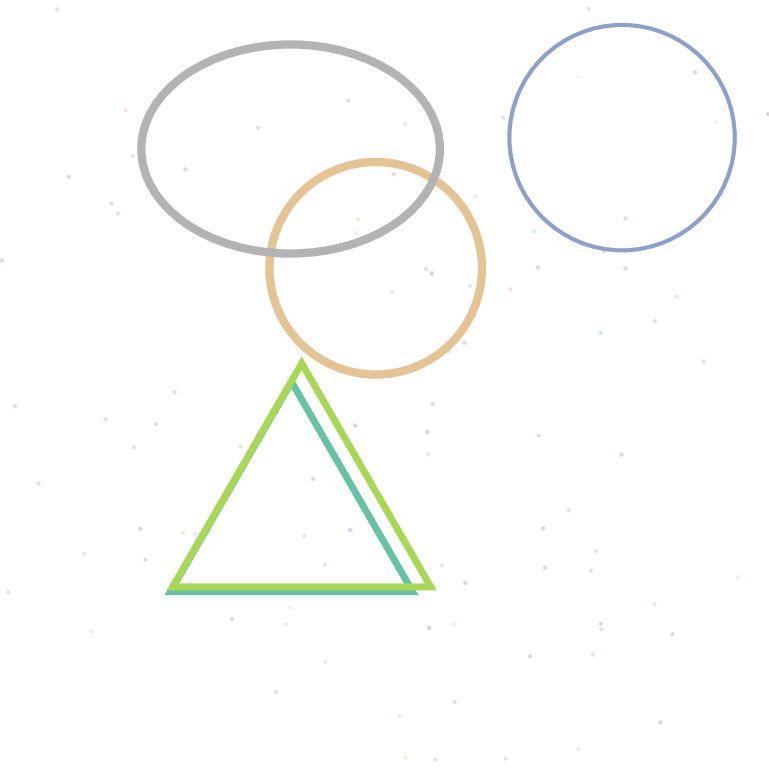[{"shape": "triangle", "thickness": 2.5, "radius": 0.91, "center": [0.379, 0.322]}, {"shape": "circle", "thickness": 1.5, "radius": 0.73, "center": [0.808, 0.821]}, {"shape": "triangle", "thickness": 2.5, "radius": 0.97, "center": [0.392, 0.335]}, {"shape": "circle", "thickness": 3, "radius": 0.69, "center": [0.488, 0.652]}, {"shape": "oval", "thickness": 3, "radius": 0.97, "center": [0.377, 0.807]}]